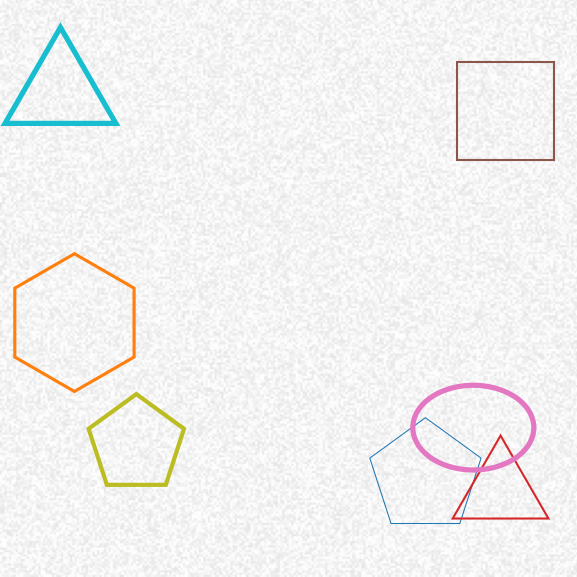[{"shape": "pentagon", "thickness": 0.5, "radius": 0.51, "center": [0.737, 0.175]}, {"shape": "hexagon", "thickness": 1.5, "radius": 0.6, "center": [0.129, 0.441]}, {"shape": "triangle", "thickness": 1, "radius": 0.48, "center": [0.867, 0.149]}, {"shape": "square", "thickness": 1, "radius": 0.42, "center": [0.875, 0.807]}, {"shape": "oval", "thickness": 2.5, "radius": 0.52, "center": [0.82, 0.259]}, {"shape": "pentagon", "thickness": 2, "radius": 0.43, "center": [0.236, 0.23]}, {"shape": "triangle", "thickness": 2.5, "radius": 0.55, "center": [0.105, 0.841]}]